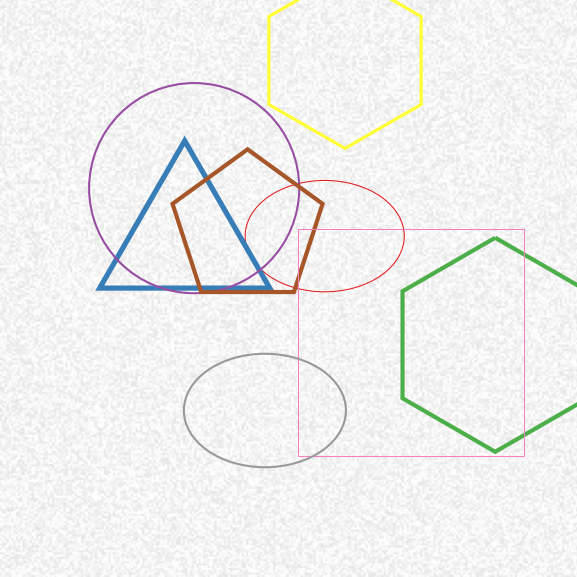[{"shape": "oval", "thickness": 0.5, "radius": 0.69, "center": [0.562, 0.59]}, {"shape": "triangle", "thickness": 2.5, "radius": 0.85, "center": [0.32, 0.585]}, {"shape": "hexagon", "thickness": 2, "radius": 0.93, "center": [0.857, 0.402]}, {"shape": "circle", "thickness": 1, "radius": 0.91, "center": [0.336, 0.673]}, {"shape": "hexagon", "thickness": 1.5, "radius": 0.76, "center": [0.597, 0.894]}, {"shape": "pentagon", "thickness": 2, "radius": 0.68, "center": [0.429, 0.604]}, {"shape": "square", "thickness": 0.5, "radius": 0.98, "center": [0.711, 0.406]}, {"shape": "oval", "thickness": 1, "radius": 0.7, "center": [0.459, 0.288]}]